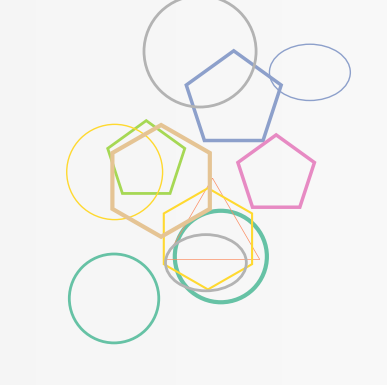[{"shape": "circle", "thickness": 3, "radius": 0.59, "center": [0.57, 0.334]}, {"shape": "circle", "thickness": 2, "radius": 0.58, "center": [0.294, 0.225]}, {"shape": "triangle", "thickness": 0.5, "radius": 0.7, "center": [0.548, 0.396]}, {"shape": "oval", "thickness": 1, "radius": 0.52, "center": [0.8, 0.812]}, {"shape": "pentagon", "thickness": 2.5, "radius": 0.64, "center": [0.603, 0.739]}, {"shape": "pentagon", "thickness": 2.5, "radius": 0.52, "center": [0.713, 0.546]}, {"shape": "pentagon", "thickness": 2, "radius": 0.52, "center": [0.377, 0.582]}, {"shape": "circle", "thickness": 1, "radius": 0.62, "center": [0.296, 0.553]}, {"shape": "hexagon", "thickness": 1.5, "radius": 0.66, "center": [0.537, 0.38]}, {"shape": "hexagon", "thickness": 3, "radius": 0.73, "center": [0.416, 0.53]}, {"shape": "circle", "thickness": 2, "radius": 0.72, "center": [0.516, 0.867]}, {"shape": "oval", "thickness": 2, "radius": 0.52, "center": [0.531, 0.318]}]